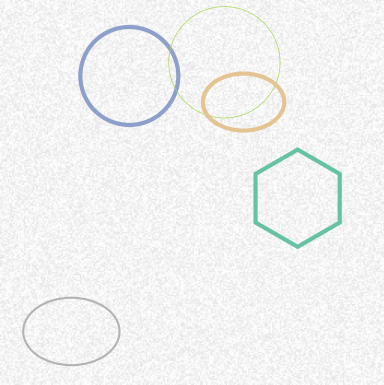[{"shape": "hexagon", "thickness": 3, "radius": 0.63, "center": [0.773, 0.485]}, {"shape": "circle", "thickness": 3, "radius": 0.64, "center": [0.336, 0.803]}, {"shape": "circle", "thickness": 0.5, "radius": 0.72, "center": [0.583, 0.838]}, {"shape": "oval", "thickness": 3, "radius": 0.53, "center": [0.633, 0.735]}, {"shape": "oval", "thickness": 1.5, "radius": 0.63, "center": [0.185, 0.139]}]